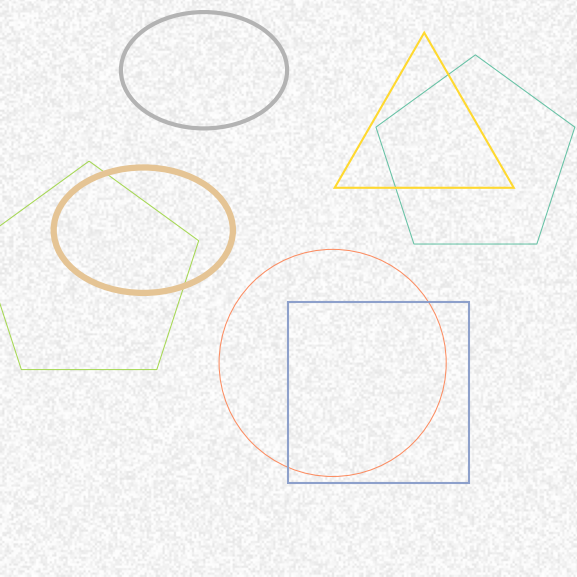[{"shape": "pentagon", "thickness": 0.5, "radius": 0.91, "center": [0.823, 0.723]}, {"shape": "circle", "thickness": 0.5, "radius": 0.98, "center": [0.576, 0.371]}, {"shape": "square", "thickness": 1, "radius": 0.78, "center": [0.656, 0.319]}, {"shape": "pentagon", "thickness": 0.5, "radius": 1.0, "center": [0.154, 0.521]}, {"shape": "triangle", "thickness": 1, "radius": 0.9, "center": [0.735, 0.763]}, {"shape": "oval", "thickness": 3, "radius": 0.78, "center": [0.248, 0.601]}, {"shape": "oval", "thickness": 2, "radius": 0.72, "center": [0.353, 0.878]}]